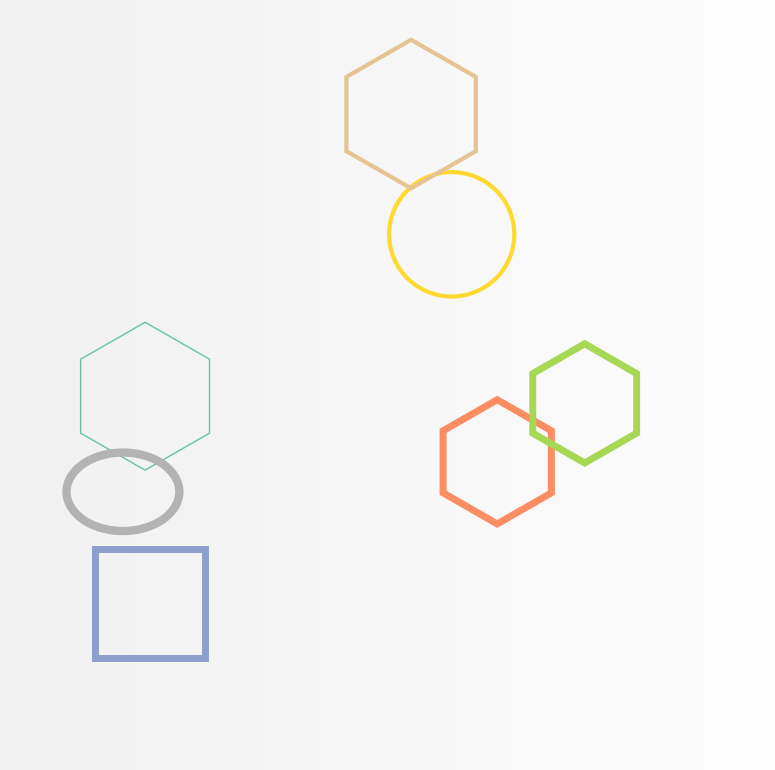[{"shape": "hexagon", "thickness": 0.5, "radius": 0.48, "center": [0.187, 0.485]}, {"shape": "hexagon", "thickness": 2.5, "radius": 0.4, "center": [0.642, 0.4]}, {"shape": "square", "thickness": 2.5, "radius": 0.35, "center": [0.193, 0.216]}, {"shape": "hexagon", "thickness": 2.5, "radius": 0.39, "center": [0.754, 0.476]}, {"shape": "circle", "thickness": 1.5, "radius": 0.4, "center": [0.583, 0.696]}, {"shape": "hexagon", "thickness": 1.5, "radius": 0.48, "center": [0.53, 0.852]}, {"shape": "oval", "thickness": 3, "radius": 0.36, "center": [0.159, 0.361]}]